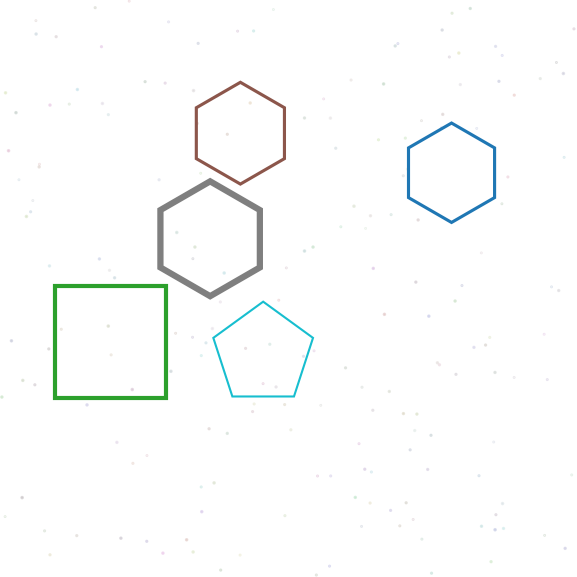[{"shape": "hexagon", "thickness": 1.5, "radius": 0.43, "center": [0.782, 0.7]}, {"shape": "square", "thickness": 2, "radius": 0.48, "center": [0.191, 0.407]}, {"shape": "hexagon", "thickness": 1.5, "radius": 0.44, "center": [0.416, 0.769]}, {"shape": "hexagon", "thickness": 3, "radius": 0.5, "center": [0.364, 0.586]}, {"shape": "pentagon", "thickness": 1, "radius": 0.45, "center": [0.456, 0.386]}]